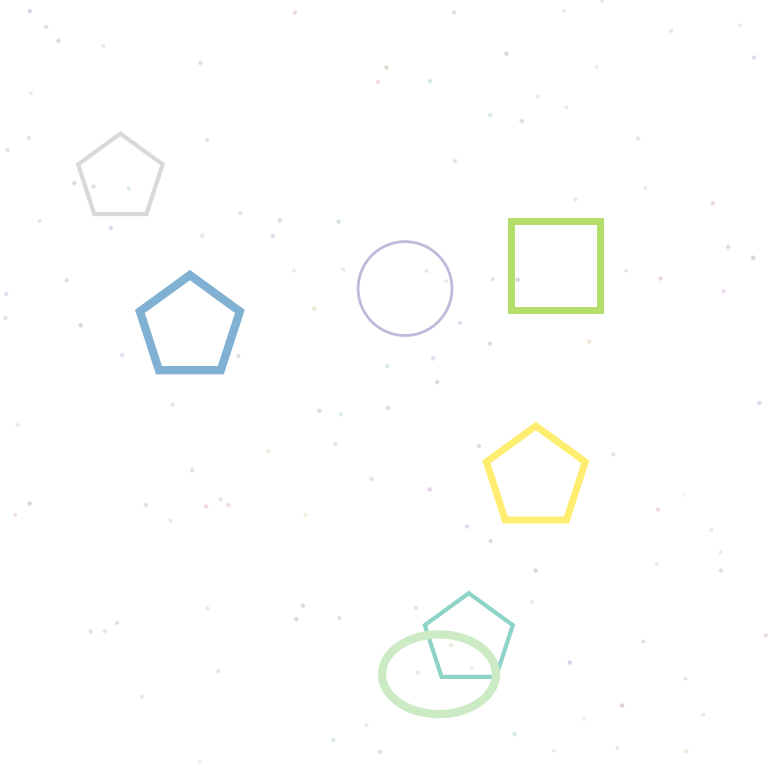[{"shape": "pentagon", "thickness": 1.5, "radius": 0.3, "center": [0.609, 0.17]}, {"shape": "circle", "thickness": 1, "radius": 0.3, "center": [0.526, 0.625]}, {"shape": "pentagon", "thickness": 3, "radius": 0.34, "center": [0.247, 0.574]}, {"shape": "square", "thickness": 2.5, "radius": 0.29, "center": [0.721, 0.655]}, {"shape": "pentagon", "thickness": 1.5, "radius": 0.29, "center": [0.156, 0.769]}, {"shape": "oval", "thickness": 3, "radius": 0.37, "center": [0.57, 0.124]}, {"shape": "pentagon", "thickness": 2.5, "radius": 0.34, "center": [0.696, 0.379]}]